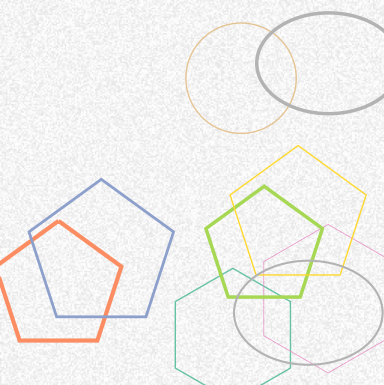[{"shape": "hexagon", "thickness": 1, "radius": 0.86, "center": [0.605, 0.13]}, {"shape": "pentagon", "thickness": 3, "radius": 0.86, "center": [0.152, 0.254]}, {"shape": "pentagon", "thickness": 2, "radius": 0.99, "center": [0.263, 0.337]}, {"shape": "hexagon", "thickness": 0.5, "radius": 0.96, "center": [0.852, 0.224]}, {"shape": "pentagon", "thickness": 2.5, "radius": 0.8, "center": [0.686, 0.357]}, {"shape": "pentagon", "thickness": 1, "radius": 0.93, "center": [0.774, 0.436]}, {"shape": "circle", "thickness": 1, "radius": 0.72, "center": [0.626, 0.797]}, {"shape": "oval", "thickness": 1.5, "radius": 0.97, "center": [0.801, 0.188]}, {"shape": "oval", "thickness": 2.5, "radius": 0.94, "center": [0.854, 0.836]}]